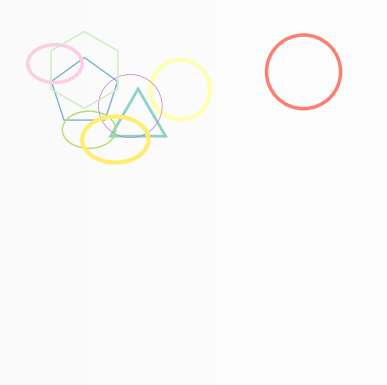[{"shape": "triangle", "thickness": 2, "radius": 0.41, "center": [0.357, 0.687]}, {"shape": "circle", "thickness": 3, "radius": 0.39, "center": [0.465, 0.767]}, {"shape": "circle", "thickness": 2.5, "radius": 0.48, "center": [0.783, 0.813]}, {"shape": "pentagon", "thickness": 1, "radius": 0.45, "center": [0.218, 0.761]}, {"shape": "oval", "thickness": 1, "radius": 0.34, "center": [0.23, 0.663]}, {"shape": "oval", "thickness": 2.5, "radius": 0.35, "center": [0.142, 0.835]}, {"shape": "circle", "thickness": 0.5, "radius": 0.41, "center": [0.336, 0.724]}, {"shape": "hexagon", "thickness": 1, "radius": 0.5, "center": [0.218, 0.818]}, {"shape": "oval", "thickness": 3, "radius": 0.43, "center": [0.298, 0.637]}]